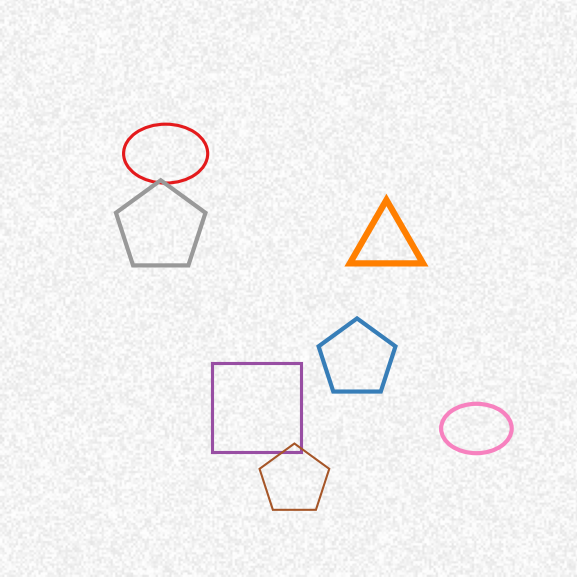[{"shape": "oval", "thickness": 1.5, "radius": 0.36, "center": [0.287, 0.733]}, {"shape": "pentagon", "thickness": 2, "radius": 0.35, "center": [0.618, 0.378]}, {"shape": "square", "thickness": 1.5, "radius": 0.39, "center": [0.444, 0.294]}, {"shape": "triangle", "thickness": 3, "radius": 0.37, "center": [0.669, 0.58]}, {"shape": "pentagon", "thickness": 1, "radius": 0.32, "center": [0.51, 0.168]}, {"shape": "oval", "thickness": 2, "radius": 0.31, "center": [0.825, 0.257]}, {"shape": "pentagon", "thickness": 2, "radius": 0.41, "center": [0.278, 0.605]}]